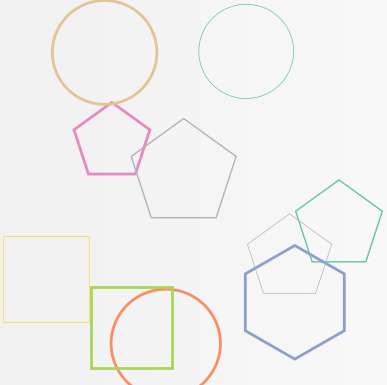[{"shape": "pentagon", "thickness": 1, "radius": 0.59, "center": [0.875, 0.415]}, {"shape": "circle", "thickness": 0.5, "radius": 0.61, "center": [0.635, 0.866]}, {"shape": "circle", "thickness": 2, "radius": 0.71, "center": [0.428, 0.108]}, {"shape": "hexagon", "thickness": 2, "radius": 0.74, "center": [0.761, 0.215]}, {"shape": "pentagon", "thickness": 2, "radius": 0.51, "center": [0.289, 0.631]}, {"shape": "square", "thickness": 2, "radius": 0.52, "center": [0.339, 0.15]}, {"shape": "square", "thickness": 0.5, "radius": 0.56, "center": [0.119, 0.275]}, {"shape": "circle", "thickness": 2, "radius": 0.67, "center": [0.27, 0.864]}, {"shape": "pentagon", "thickness": 1, "radius": 0.71, "center": [0.474, 0.55]}, {"shape": "pentagon", "thickness": 0.5, "radius": 0.57, "center": [0.747, 0.33]}]